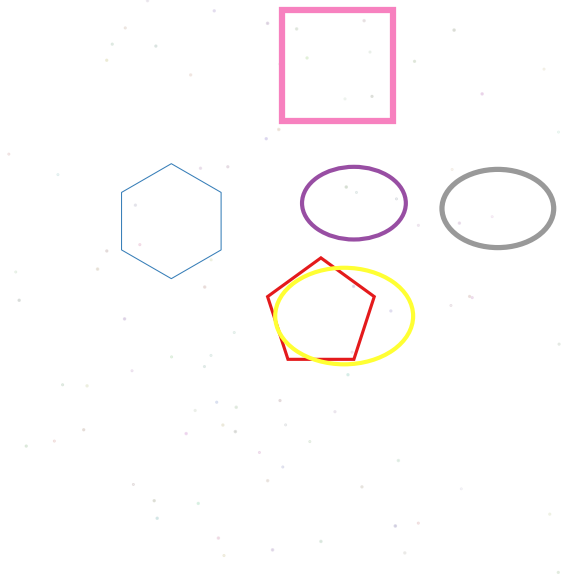[{"shape": "pentagon", "thickness": 1.5, "radius": 0.49, "center": [0.556, 0.455]}, {"shape": "hexagon", "thickness": 0.5, "radius": 0.5, "center": [0.297, 0.616]}, {"shape": "oval", "thickness": 2, "radius": 0.45, "center": [0.613, 0.647]}, {"shape": "oval", "thickness": 2, "radius": 0.6, "center": [0.596, 0.452]}, {"shape": "square", "thickness": 3, "radius": 0.48, "center": [0.584, 0.886]}, {"shape": "oval", "thickness": 2.5, "radius": 0.48, "center": [0.862, 0.638]}]